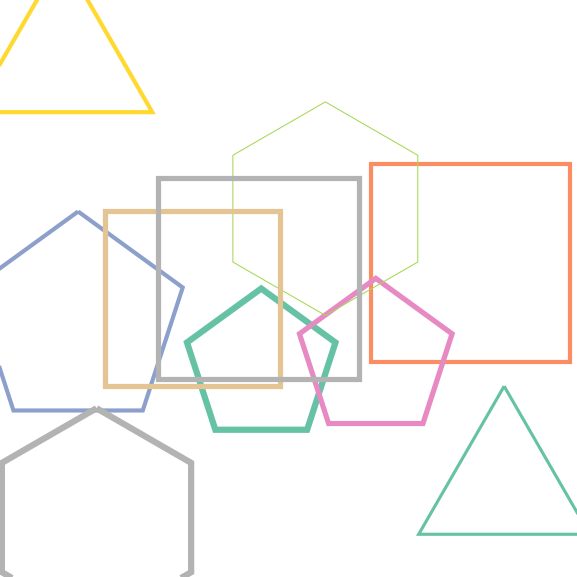[{"shape": "triangle", "thickness": 1.5, "radius": 0.85, "center": [0.873, 0.159]}, {"shape": "pentagon", "thickness": 3, "radius": 0.68, "center": [0.452, 0.364]}, {"shape": "square", "thickness": 2, "radius": 0.86, "center": [0.815, 0.544]}, {"shape": "pentagon", "thickness": 2, "radius": 0.95, "center": [0.135, 0.442]}, {"shape": "pentagon", "thickness": 2.5, "radius": 0.69, "center": [0.651, 0.378]}, {"shape": "hexagon", "thickness": 0.5, "radius": 0.92, "center": [0.563, 0.638]}, {"shape": "triangle", "thickness": 2, "radius": 0.9, "center": [0.108, 0.895]}, {"shape": "square", "thickness": 2.5, "radius": 0.76, "center": [0.334, 0.482]}, {"shape": "square", "thickness": 2.5, "radius": 0.87, "center": [0.448, 0.517]}, {"shape": "hexagon", "thickness": 3, "radius": 0.95, "center": [0.167, 0.103]}]